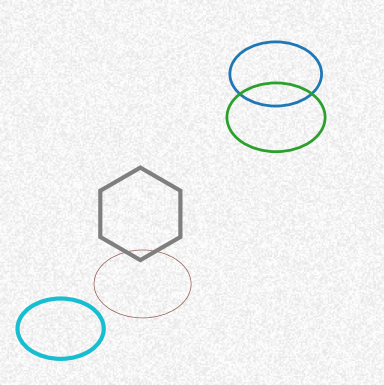[{"shape": "oval", "thickness": 2, "radius": 0.6, "center": [0.716, 0.808]}, {"shape": "oval", "thickness": 2, "radius": 0.64, "center": [0.717, 0.695]}, {"shape": "oval", "thickness": 0.5, "radius": 0.63, "center": [0.37, 0.262]}, {"shape": "hexagon", "thickness": 3, "radius": 0.6, "center": [0.365, 0.445]}, {"shape": "oval", "thickness": 3, "radius": 0.56, "center": [0.157, 0.146]}]